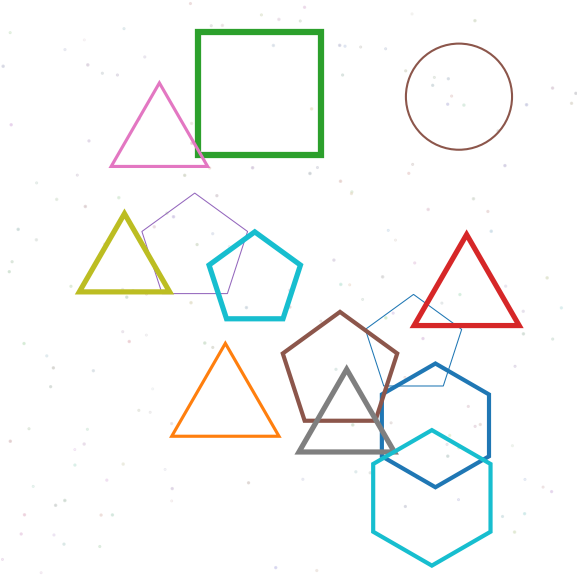[{"shape": "hexagon", "thickness": 2, "radius": 0.54, "center": [0.754, 0.263]}, {"shape": "pentagon", "thickness": 0.5, "radius": 0.44, "center": [0.716, 0.402]}, {"shape": "triangle", "thickness": 1.5, "radius": 0.54, "center": [0.39, 0.297]}, {"shape": "square", "thickness": 3, "radius": 0.53, "center": [0.45, 0.837]}, {"shape": "triangle", "thickness": 2.5, "radius": 0.53, "center": [0.808, 0.488]}, {"shape": "pentagon", "thickness": 0.5, "radius": 0.48, "center": [0.337, 0.569]}, {"shape": "pentagon", "thickness": 2, "radius": 0.52, "center": [0.589, 0.355]}, {"shape": "circle", "thickness": 1, "radius": 0.46, "center": [0.795, 0.832]}, {"shape": "triangle", "thickness": 1.5, "radius": 0.48, "center": [0.276, 0.759]}, {"shape": "triangle", "thickness": 2.5, "radius": 0.48, "center": [0.6, 0.264]}, {"shape": "triangle", "thickness": 2.5, "radius": 0.45, "center": [0.216, 0.539]}, {"shape": "pentagon", "thickness": 2.5, "radius": 0.42, "center": [0.441, 0.514]}, {"shape": "hexagon", "thickness": 2, "radius": 0.59, "center": [0.748, 0.137]}]